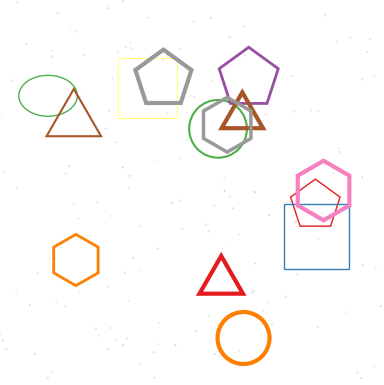[{"shape": "triangle", "thickness": 3, "radius": 0.33, "center": [0.575, 0.27]}, {"shape": "pentagon", "thickness": 1, "radius": 0.34, "center": [0.819, 0.467]}, {"shape": "square", "thickness": 1, "radius": 0.42, "center": [0.821, 0.386]}, {"shape": "circle", "thickness": 1.5, "radius": 0.37, "center": [0.566, 0.665]}, {"shape": "oval", "thickness": 1, "radius": 0.38, "center": [0.125, 0.751]}, {"shape": "pentagon", "thickness": 2, "radius": 0.4, "center": [0.646, 0.797]}, {"shape": "hexagon", "thickness": 2, "radius": 0.33, "center": [0.197, 0.325]}, {"shape": "circle", "thickness": 3, "radius": 0.34, "center": [0.633, 0.122]}, {"shape": "square", "thickness": 0.5, "radius": 0.39, "center": [0.384, 0.772]}, {"shape": "triangle", "thickness": 1.5, "radius": 0.41, "center": [0.192, 0.687]}, {"shape": "triangle", "thickness": 3, "radius": 0.31, "center": [0.629, 0.698]}, {"shape": "hexagon", "thickness": 3, "radius": 0.39, "center": [0.84, 0.505]}, {"shape": "pentagon", "thickness": 3, "radius": 0.38, "center": [0.424, 0.794]}, {"shape": "hexagon", "thickness": 2.5, "radius": 0.36, "center": [0.59, 0.676]}]